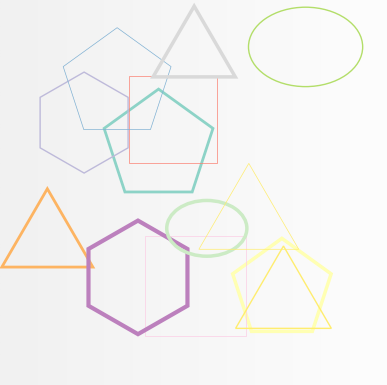[{"shape": "pentagon", "thickness": 2, "radius": 0.74, "center": [0.409, 0.621]}, {"shape": "pentagon", "thickness": 2.5, "radius": 0.67, "center": [0.727, 0.247]}, {"shape": "hexagon", "thickness": 1, "radius": 0.66, "center": [0.217, 0.682]}, {"shape": "square", "thickness": 0.5, "radius": 0.57, "center": [0.447, 0.69]}, {"shape": "pentagon", "thickness": 0.5, "radius": 0.73, "center": [0.302, 0.782]}, {"shape": "triangle", "thickness": 2, "radius": 0.68, "center": [0.122, 0.374]}, {"shape": "oval", "thickness": 1, "radius": 0.74, "center": [0.789, 0.878]}, {"shape": "square", "thickness": 0.5, "radius": 0.65, "center": [0.505, 0.256]}, {"shape": "triangle", "thickness": 2.5, "radius": 0.61, "center": [0.501, 0.862]}, {"shape": "hexagon", "thickness": 3, "radius": 0.74, "center": [0.356, 0.28]}, {"shape": "oval", "thickness": 2.5, "radius": 0.52, "center": [0.534, 0.407]}, {"shape": "triangle", "thickness": 1, "radius": 0.71, "center": [0.732, 0.218]}, {"shape": "triangle", "thickness": 0.5, "radius": 0.74, "center": [0.642, 0.427]}]